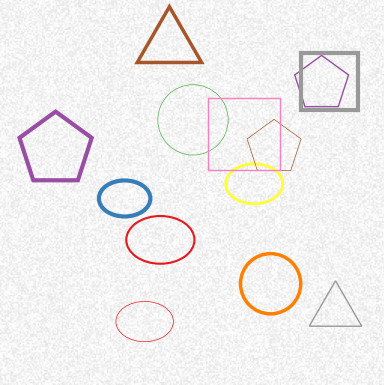[{"shape": "oval", "thickness": 0.5, "radius": 0.37, "center": [0.376, 0.165]}, {"shape": "oval", "thickness": 1.5, "radius": 0.44, "center": [0.417, 0.377]}, {"shape": "oval", "thickness": 3, "radius": 0.33, "center": [0.324, 0.485]}, {"shape": "circle", "thickness": 0.5, "radius": 0.46, "center": [0.501, 0.689]}, {"shape": "pentagon", "thickness": 3, "radius": 0.49, "center": [0.144, 0.612]}, {"shape": "pentagon", "thickness": 1, "radius": 0.37, "center": [0.835, 0.783]}, {"shape": "circle", "thickness": 2.5, "radius": 0.39, "center": [0.703, 0.263]}, {"shape": "oval", "thickness": 2, "radius": 0.37, "center": [0.66, 0.523]}, {"shape": "triangle", "thickness": 2.5, "radius": 0.48, "center": [0.44, 0.886]}, {"shape": "pentagon", "thickness": 0.5, "radius": 0.37, "center": [0.712, 0.616]}, {"shape": "square", "thickness": 1, "radius": 0.47, "center": [0.633, 0.653]}, {"shape": "square", "thickness": 3, "radius": 0.37, "center": [0.855, 0.788]}, {"shape": "triangle", "thickness": 1, "radius": 0.39, "center": [0.871, 0.192]}]